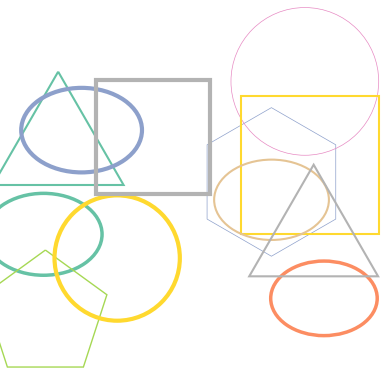[{"shape": "triangle", "thickness": 1.5, "radius": 0.98, "center": [0.151, 0.618]}, {"shape": "oval", "thickness": 2.5, "radius": 0.76, "center": [0.113, 0.391]}, {"shape": "oval", "thickness": 2.5, "radius": 0.69, "center": [0.841, 0.225]}, {"shape": "hexagon", "thickness": 0.5, "radius": 0.96, "center": [0.705, 0.527]}, {"shape": "oval", "thickness": 3, "radius": 0.78, "center": [0.212, 0.662]}, {"shape": "circle", "thickness": 0.5, "radius": 0.96, "center": [0.792, 0.789]}, {"shape": "pentagon", "thickness": 1, "radius": 0.84, "center": [0.118, 0.183]}, {"shape": "circle", "thickness": 3, "radius": 0.81, "center": [0.304, 0.33]}, {"shape": "square", "thickness": 1.5, "radius": 0.9, "center": [0.804, 0.571]}, {"shape": "oval", "thickness": 1.5, "radius": 0.75, "center": [0.705, 0.481]}, {"shape": "square", "thickness": 3, "radius": 0.74, "center": [0.397, 0.644]}, {"shape": "triangle", "thickness": 1.5, "radius": 0.97, "center": [0.815, 0.379]}]